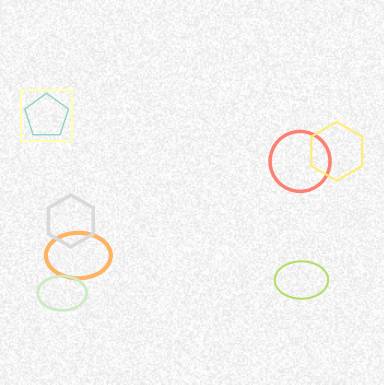[{"shape": "pentagon", "thickness": 1, "radius": 0.3, "center": [0.121, 0.698]}, {"shape": "square", "thickness": 1.5, "radius": 0.33, "center": [0.121, 0.7]}, {"shape": "circle", "thickness": 2.5, "radius": 0.39, "center": [0.779, 0.581]}, {"shape": "oval", "thickness": 3, "radius": 0.42, "center": [0.203, 0.336]}, {"shape": "oval", "thickness": 1.5, "radius": 0.35, "center": [0.783, 0.273]}, {"shape": "hexagon", "thickness": 2.5, "radius": 0.34, "center": [0.184, 0.426]}, {"shape": "oval", "thickness": 2, "radius": 0.32, "center": [0.161, 0.239]}, {"shape": "hexagon", "thickness": 1.5, "radius": 0.38, "center": [0.875, 0.607]}]